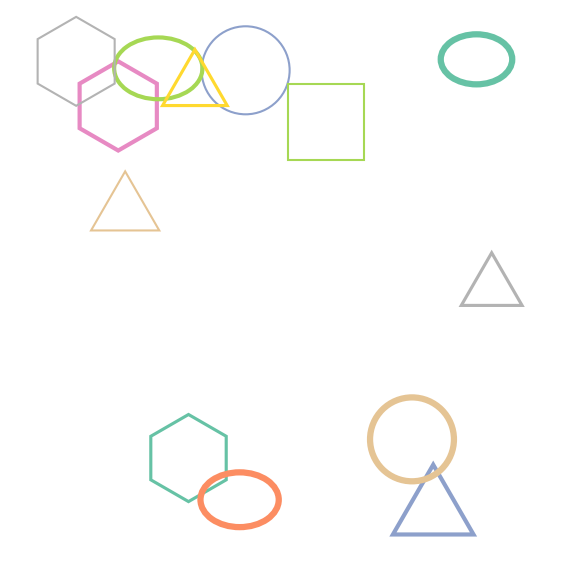[{"shape": "oval", "thickness": 3, "radius": 0.31, "center": [0.825, 0.896]}, {"shape": "hexagon", "thickness": 1.5, "radius": 0.38, "center": [0.326, 0.206]}, {"shape": "oval", "thickness": 3, "radius": 0.34, "center": [0.415, 0.134]}, {"shape": "triangle", "thickness": 2, "radius": 0.4, "center": [0.75, 0.114]}, {"shape": "circle", "thickness": 1, "radius": 0.38, "center": [0.425, 0.877]}, {"shape": "hexagon", "thickness": 2, "radius": 0.39, "center": [0.205, 0.816]}, {"shape": "square", "thickness": 1, "radius": 0.33, "center": [0.564, 0.789]}, {"shape": "oval", "thickness": 2, "radius": 0.38, "center": [0.274, 0.881]}, {"shape": "triangle", "thickness": 1.5, "radius": 0.32, "center": [0.337, 0.849]}, {"shape": "triangle", "thickness": 1, "radius": 0.34, "center": [0.217, 0.634]}, {"shape": "circle", "thickness": 3, "radius": 0.36, "center": [0.713, 0.238]}, {"shape": "hexagon", "thickness": 1, "radius": 0.39, "center": [0.132, 0.893]}, {"shape": "triangle", "thickness": 1.5, "radius": 0.3, "center": [0.851, 0.501]}]